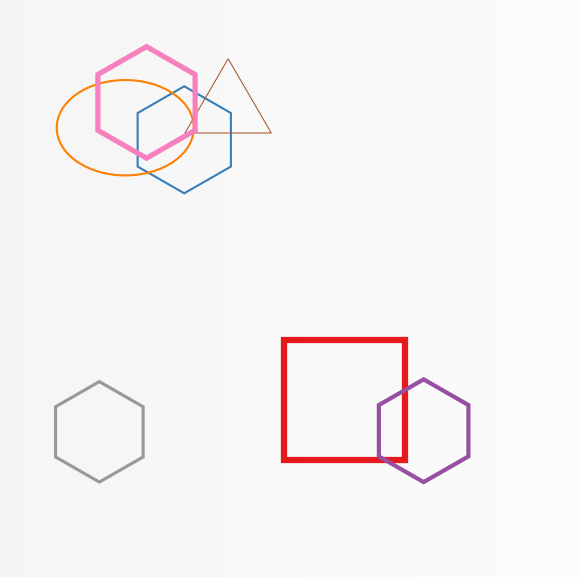[{"shape": "square", "thickness": 3, "radius": 0.52, "center": [0.593, 0.306]}, {"shape": "hexagon", "thickness": 1, "radius": 0.46, "center": [0.317, 0.757]}, {"shape": "hexagon", "thickness": 2, "radius": 0.44, "center": [0.729, 0.253]}, {"shape": "oval", "thickness": 1, "radius": 0.59, "center": [0.216, 0.778]}, {"shape": "triangle", "thickness": 0.5, "radius": 0.43, "center": [0.393, 0.812]}, {"shape": "hexagon", "thickness": 2.5, "radius": 0.48, "center": [0.252, 0.822]}, {"shape": "hexagon", "thickness": 1.5, "radius": 0.43, "center": [0.171, 0.251]}]